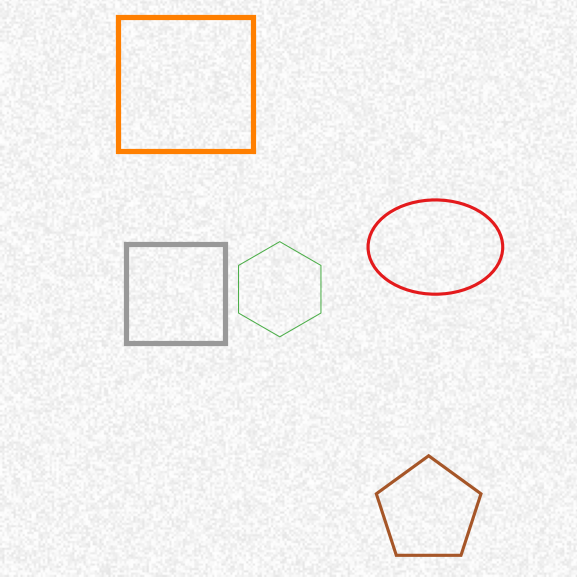[{"shape": "oval", "thickness": 1.5, "radius": 0.58, "center": [0.754, 0.571]}, {"shape": "hexagon", "thickness": 0.5, "radius": 0.41, "center": [0.484, 0.498]}, {"shape": "square", "thickness": 2.5, "radius": 0.58, "center": [0.321, 0.854]}, {"shape": "pentagon", "thickness": 1.5, "radius": 0.48, "center": [0.742, 0.115]}, {"shape": "square", "thickness": 2.5, "radius": 0.43, "center": [0.304, 0.491]}]